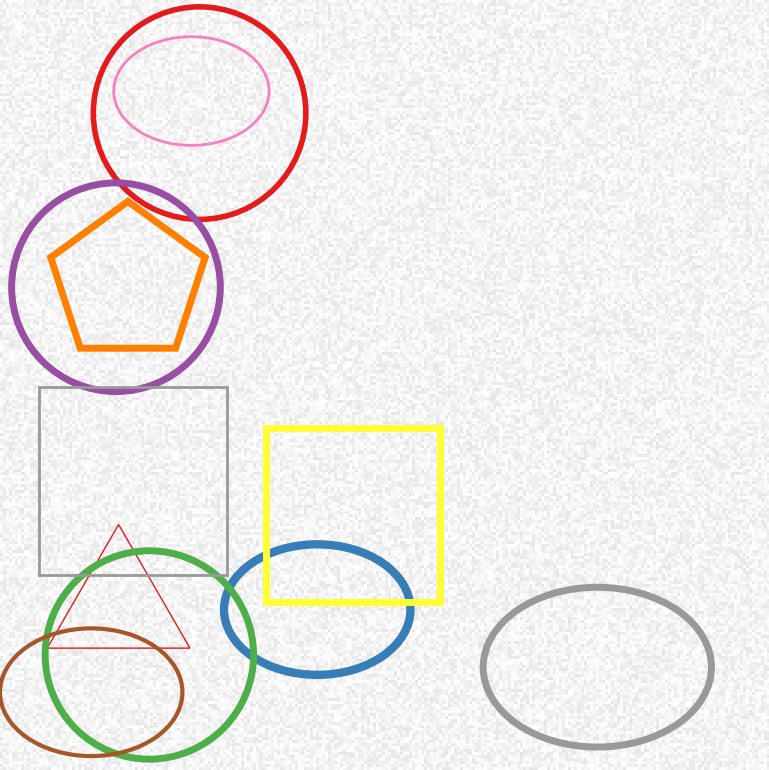[{"shape": "triangle", "thickness": 0.5, "radius": 0.53, "center": [0.154, 0.212]}, {"shape": "circle", "thickness": 2, "radius": 0.69, "center": [0.259, 0.853]}, {"shape": "oval", "thickness": 3, "radius": 0.61, "center": [0.412, 0.208]}, {"shape": "circle", "thickness": 2.5, "radius": 0.68, "center": [0.194, 0.149]}, {"shape": "circle", "thickness": 2.5, "radius": 0.68, "center": [0.151, 0.627]}, {"shape": "pentagon", "thickness": 2.5, "radius": 0.53, "center": [0.166, 0.633]}, {"shape": "square", "thickness": 2.5, "radius": 0.57, "center": [0.459, 0.331]}, {"shape": "oval", "thickness": 1.5, "radius": 0.59, "center": [0.118, 0.101]}, {"shape": "oval", "thickness": 1, "radius": 0.5, "center": [0.249, 0.882]}, {"shape": "oval", "thickness": 2.5, "radius": 0.74, "center": [0.776, 0.134]}, {"shape": "square", "thickness": 1, "radius": 0.61, "center": [0.172, 0.375]}]